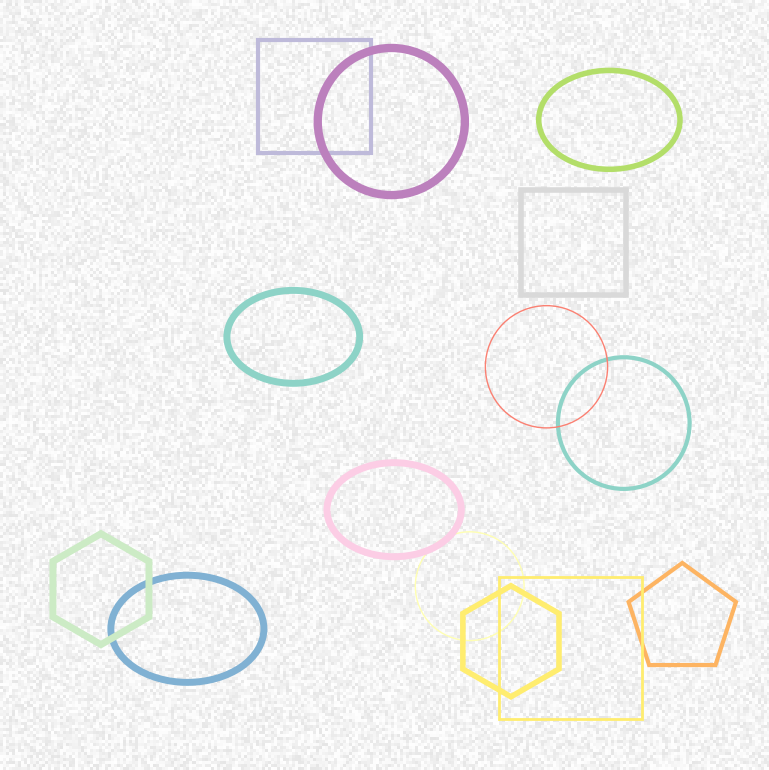[{"shape": "circle", "thickness": 1.5, "radius": 0.43, "center": [0.81, 0.451]}, {"shape": "oval", "thickness": 2.5, "radius": 0.43, "center": [0.381, 0.563]}, {"shape": "circle", "thickness": 0.5, "radius": 0.35, "center": [0.61, 0.239]}, {"shape": "square", "thickness": 1.5, "radius": 0.36, "center": [0.408, 0.875]}, {"shape": "circle", "thickness": 0.5, "radius": 0.4, "center": [0.71, 0.524]}, {"shape": "oval", "thickness": 2.5, "radius": 0.5, "center": [0.243, 0.183]}, {"shape": "pentagon", "thickness": 1.5, "radius": 0.37, "center": [0.886, 0.196]}, {"shape": "oval", "thickness": 2, "radius": 0.46, "center": [0.791, 0.844]}, {"shape": "oval", "thickness": 2.5, "radius": 0.44, "center": [0.512, 0.338]}, {"shape": "square", "thickness": 2, "radius": 0.34, "center": [0.745, 0.685]}, {"shape": "circle", "thickness": 3, "radius": 0.48, "center": [0.508, 0.842]}, {"shape": "hexagon", "thickness": 2.5, "radius": 0.36, "center": [0.131, 0.235]}, {"shape": "square", "thickness": 1, "radius": 0.46, "center": [0.741, 0.159]}, {"shape": "hexagon", "thickness": 2, "radius": 0.36, "center": [0.664, 0.167]}]